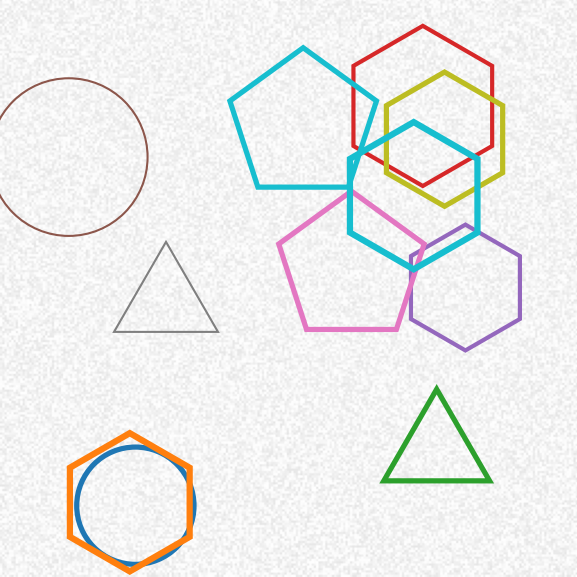[{"shape": "circle", "thickness": 2.5, "radius": 0.51, "center": [0.234, 0.123]}, {"shape": "hexagon", "thickness": 3, "radius": 0.6, "center": [0.225, 0.129]}, {"shape": "triangle", "thickness": 2.5, "radius": 0.53, "center": [0.756, 0.219]}, {"shape": "hexagon", "thickness": 2, "radius": 0.69, "center": [0.732, 0.816]}, {"shape": "hexagon", "thickness": 2, "radius": 0.54, "center": [0.806, 0.501]}, {"shape": "circle", "thickness": 1, "radius": 0.68, "center": [0.119, 0.727]}, {"shape": "pentagon", "thickness": 2.5, "radius": 0.66, "center": [0.609, 0.536]}, {"shape": "triangle", "thickness": 1, "radius": 0.52, "center": [0.287, 0.476]}, {"shape": "hexagon", "thickness": 2.5, "radius": 0.58, "center": [0.77, 0.758]}, {"shape": "pentagon", "thickness": 2.5, "radius": 0.67, "center": [0.525, 0.783]}, {"shape": "hexagon", "thickness": 3, "radius": 0.64, "center": [0.716, 0.66]}]